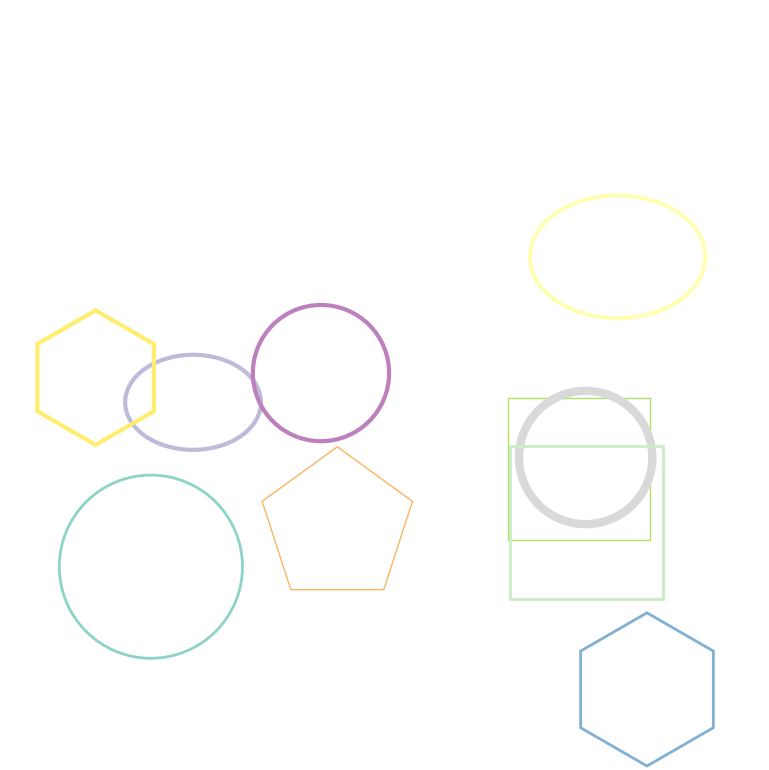[{"shape": "circle", "thickness": 1, "radius": 0.59, "center": [0.196, 0.264]}, {"shape": "oval", "thickness": 1.5, "radius": 0.57, "center": [0.802, 0.666]}, {"shape": "oval", "thickness": 1.5, "radius": 0.44, "center": [0.251, 0.478]}, {"shape": "hexagon", "thickness": 1, "radius": 0.5, "center": [0.84, 0.105]}, {"shape": "pentagon", "thickness": 0.5, "radius": 0.51, "center": [0.438, 0.317]}, {"shape": "square", "thickness": 0.5, "radius": 0.46, "center": [0.751, 0.39]}, {"shape": "circle", "thickness": 3, "radius": 0.43, "center": [0.761, 0.406]}, {"shape": "circle", "thickness": 1.5, "radius": 0.44, "center": [0.417, 0.515]}, {"shape": "square", "thickness": 1, "radius": 0.5, "center": [0.761, 0.321]}, {"shape": "hexagon", "thickness": 1.5, "radius": 0.44, "center": [0.124, 0.51]}]